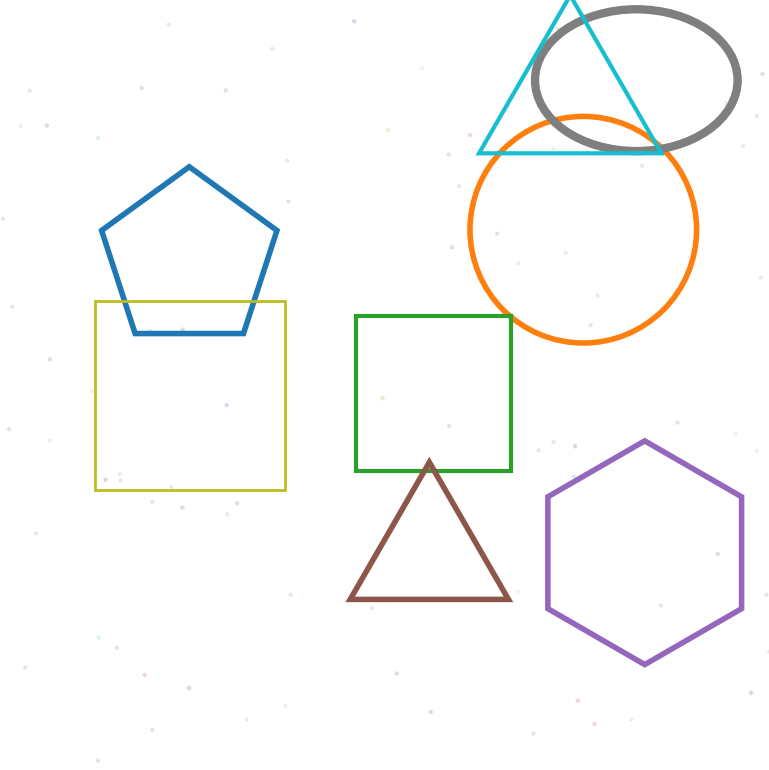[{"shape": "pentagon", "thickness": 2, "radius": 0.6, "center": [0.246, 0.664]}, {"shape": "circle", "thickness": 2, "radius": 0.74, "center": [0.758, 0.702]}, {"shape": "square", "thickness": 1.5, "radius": 0.5, "center": [0.564, 0.489]}, {"shape": "hexagon", "thickness": 2, "radius": 0.73, "center": [0.837, 0.282]}, {"shape": "triangle", "thickness": 2, "radius": 0.59, "center": [0.558, 0.281]}, {"shape": "oval", "thickness": 3, "radius": 0.66, "center": [0.826, 0.896]}, {"shape": "square", "thickness": 1, "radius": 0.62, "center": [0.247, 0.487]}, {"shape": "triangle", "thickness": 1.5, "radius": 0.68, "center": [0.741, 0.869]}]